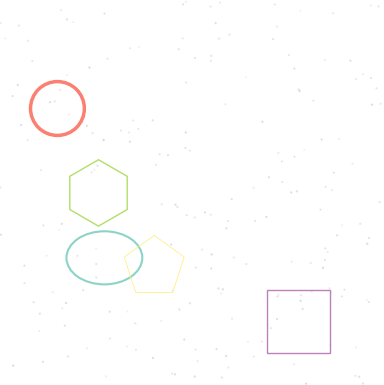[{"shape": "oval", "thickness": 1.5, "radius": 0.49, "center": [0.271, 0.33]}, {"shape": "circle", "thickness": 2.5, "radius": 0.35, "center": [0.149, 0.718]}, {"shape": "hexagon", "thickness": 1, "radius": 0.43, "center": [0.256, 0.499]}, {"shape": "square", "thickness": 1, "radius": 0.41, "center": [0.774, 0.165]}, {"shape": "pentagon", "thickness": 0.5, "radius": 0.41, "center": [0.401, 0.307]}]